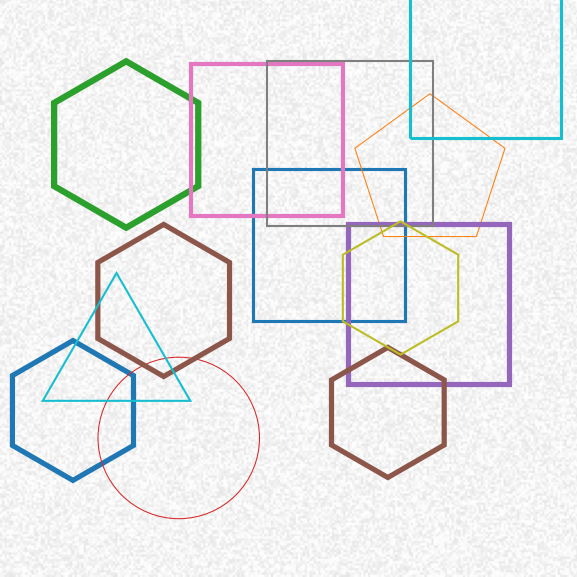[{"shape": "square", "thickness": 1.5, "radius": 0.66, "center": [0.57, 0.575]}, {"shape": "hexagon", "thickness": 2.5, "radius": 0.61, "center": [0.126, 0.288]}, {"shape": "pentagon", "thickness": 0.5, "radius": 0.68, "center": [0.744, 0.7]}, {"shape": "hexagon", "thickness": 3, "radius": 0.72, "center": [0.219, 0.749]}, {"shape": "circle", "thickness": 0.5, "radius": 0.7, "center": [0.31, 0.241]}, {"shape": "square", "thickness": 2.5, "radius": 0.69, "center": [0.742, 0.473]}, {"shape": "hexagon", "thickness": 2.5, "radius": 0.66, "center": [0.283, 0.479]}, {"shape": "hexagon", "thickness": 2.5, "radius": 0.56, "center": [0.672, 0.285]}, {"shape": "square", "thickness": 2, "radius": 0.66, "center": [0.463, 0.757]}, {"shape": "square", "thickness": 1, "radius": 0.72, "center": [0.606, 0.751]}, {"shape": "hexagon", "thickness": 1, "radius": 0.58, "center": [0.694, 0.5]}, {"shape": "square", "thickness": 1.5, "radius": 0.66, "center": [0.841, 0.891]}, {"shape": "triangle", "thickness": 1, "radius": 0.74, "center": [0.202, 0.379]}]